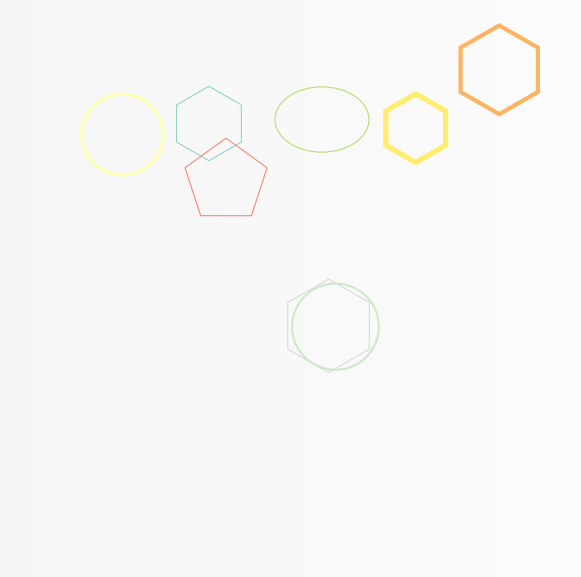[{"shape": "hexagon", "thickness": 0.5, "radius": 0.32, "center": [0.359, 0.785]}, {"shape": "circle", "thickness": 1.5, "radius": 0.35, "center": [0.211, 0.766]}, {"shape": "pentagon", "thickness": 0.5, "radius": 0.37, "center": [0.389, 0.686]}, {"shape": "hexagon", "thickness": 2, "radius": 0.38, "center": [0.859, 0.878]}, {"shape": "oval", "thickness": 0.5, "radius": 0.4, "center": [0.554, 0.792]}, {"shape": "hexagon", "thickness": 0.5, "radius": 0.4, "center": [0.565, 0.435]}, {"shape": "circle", "thickness": 1, "radius": 0.37, "center": [0.577, 0.433]}, {"shape": "hexagon", "thickness": 2.5, "radius": 0.3, "center": [0.715, 0.777]}]